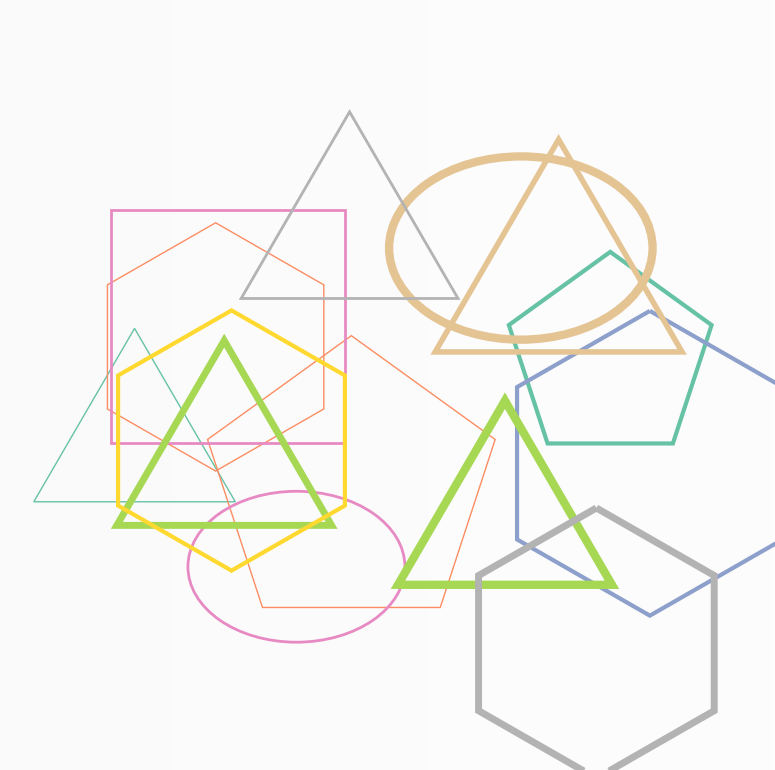[{"shape": "triangle", "thickness": 0.5, "radius": 0.75, "center": [0.174, 0.423]}, {"shape": "pentagon", "thickness": 1.5, "radius": 0.69, "center": [0.787, 0.535]}, {"shape": "pentagon", "thickness": 0.5, "radius": 0.98, "center": [0.453, 0.369]}, {"shape": "hexagon", "thickness": 0.5, "radius": 0.81, "center": [0.278, 0.549]}, {"shape": "hexagon", "thickness": 1.5, "radius": 0.99, "center": [0.839, 0.398]}, {"shape": "oval", "thickness": 1, "radius": 0.7, "center": [0.382, 0.264]}, {"shape": "square", "thickness": 1, "radius": 0.76, "center": [0.294, 0.576]}, {"shape": "triangle", "thickness": 2.5, "radius": 0.8, "center": [0.289, 0.398]}, {"shape": "triangle", "thickness": 3, "radius": 0.8, "center": [0.652, 0.32]}, {"shape": "hexagon", "thickness": 1.5, "radius": 0.84, "center": [0.299, 0.428]}, {"shape": "triangle", "thickness": 2, "radius": 0.92, "center": [0.721, 0.635]}, {"shape": "oval", "thickness": 3, "radius": 0.85, "center": [0.672, 0.678]}, {"shape": "triangle", "thickness": 1, "radius": 0.81, "center": [0.451, 0.693]}, {"shape": "hexagon", "thickness": 2.5, "radius": 0.88, "center": [0.77, 0.165]}]